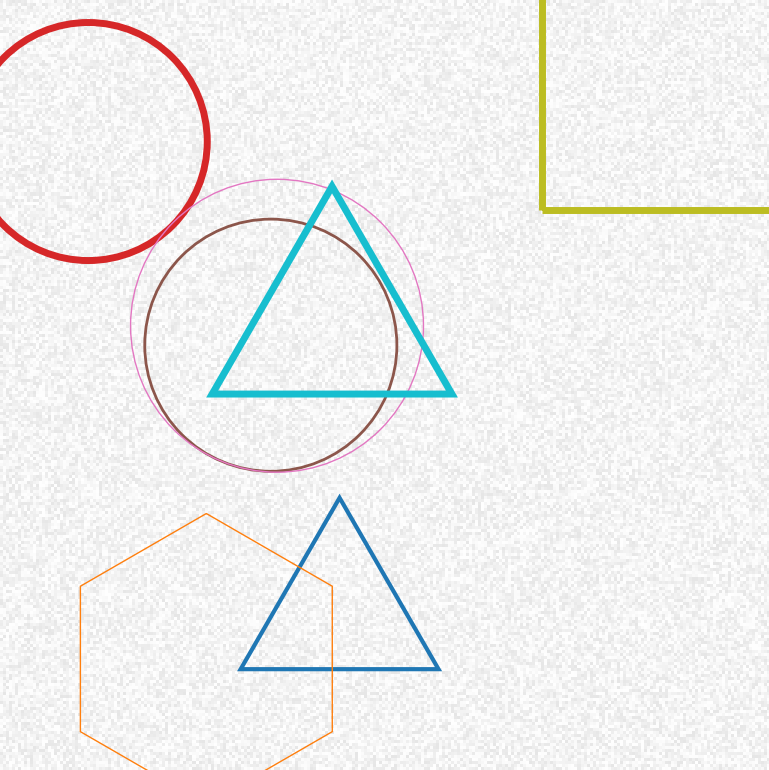[{"shape": "triangle", "thickness": 1.5, "radius": 0.74, "center": [0.441, 0.205]}, {"shape": "hexagon", "thickness": 0.5, "radius": 0.94, "center": [0.268, 0.144]}, {"shape": "circle", "thickness": 2.5, "radius": 0.77, "center": [0.115, 0.816]}, {"shape": "circle", "thickness": 1, "radius": 0.82, "center": [0.352, 0.552]}, {"shape": "circle", "thickness": 0.5, "radius": 0.95, "center": [0.36, 0.577]}, {"shape": "square", "thickness": 2.5, "radius": 0.85, "center": [0.874, 0.898]}, {"shape": "triangle", "thickness": 2.5, "radius": 0.9, "center": [0.431, 0.578]}]